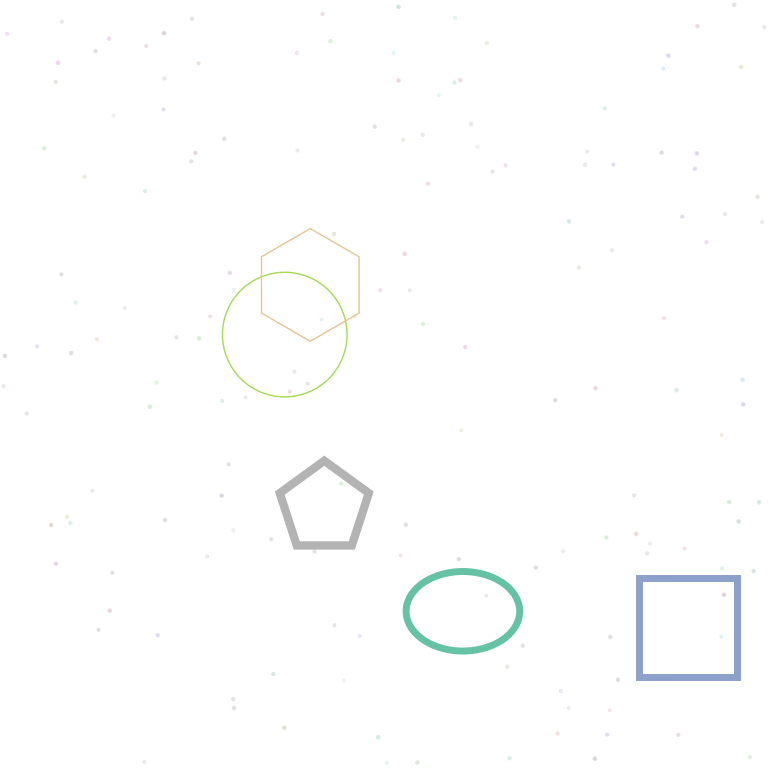[{"shape": "oval", "thickness": 2.5, "radius": 0.37, "center": [0.601, 0.206]}, {"shape": "square", "thickness": 2.5, "radius": 0.32, "center": [0.894, 0.185]}, {"shape": "circle", "thickness": 0.5, "radius": 0.4, "center": [0.37, 0.565]}, {"shape": "hexagon", "thickness": 0.5, "radius": 0.37, "center": [0.403, 0.63]}, {"shape": "pentagon", "thickness": 3, "radius": 0.3, "center": [0.421, 0.341]}]